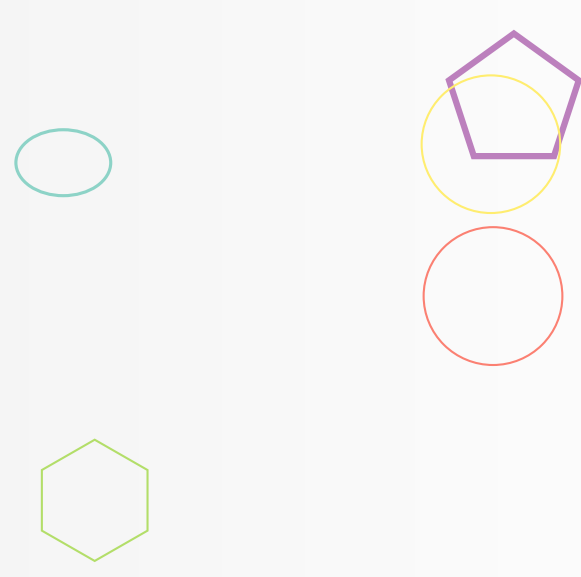[{"shape": "oval", "thickness": 1.5, "radius": 0.41, "center": [0.109, 0.717]}, {"shape": "circle", "thickness": 1, "radius": 0.6, "center": [0.848, 0.486]}, {"shape": "hexagon", "thickness": 1, "radius": 0.52, "center": [0.163, 0.133]}, {"shape": "pentagon", "thickness": 3, "radius": 0.59, "center": [0.884, 0.824]}, {"shape": "circle", "thickness": 1, "radius": 0.6, "center": [0.845, 0.749]}]